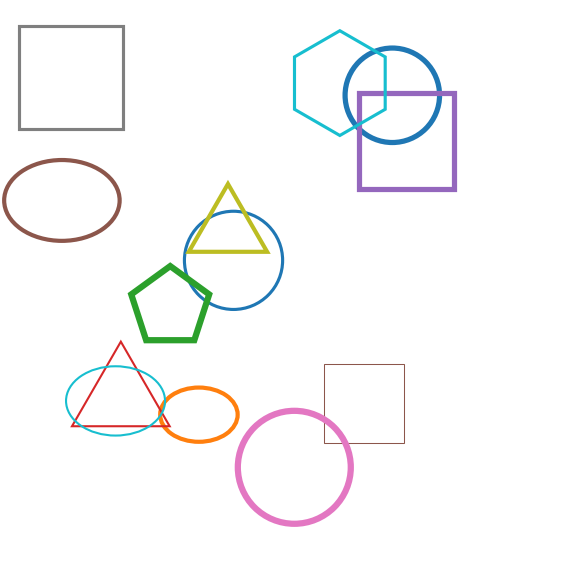[{"shape": "circle", "thickness": 2.5, "radius": 0.41, "center": [0.679, 0.834]}, {"shape": "circle", "thickness": 1.5, "radius": 0.43, "center": [0.404, 0.548]}, {"shape": "oval", "thickness": 2, "radius": 0.34, "center": [0.344, 0.281]}, {"shape": "pentagon", "thickness": 3, "radius": 0.35, "center": [0.295, 0.467]}, {"shape": "triangle", "thickness": 1, "radius": 0.49, "center": [0.209, 0.31]}, {"shape": "square", "thickness": 2.5, "radius": 0.41, "center": [0.703, 0.755]}, {"shape": "square", "thickness": 0.5, "radius": 0.35, "center": [0.63, 0.301]}, {"shape": "oval", "thickness": 2, "radius": 0.5, "center": [0.107, 0.652]}, {"shape": "circle", "thickness": 3, "radius": 0.49, "center": [0.51, 0.19]}, {"shape": "square", "thickness": 1.5, "radius": 0.45, "center": [0.123, 0.865]}, {"shape": "triangle", "thickness": 2, "radius": 0.39, "center": [0.395, 0.602]}, {"shape": "oval", "thickness": 1, "radius": 0.43, "center": [0.2, 0.305]}, {"shape": "hexagon", "thickness": 1.5, "radius": 0.45, "center": [0.588, 0.855]}]